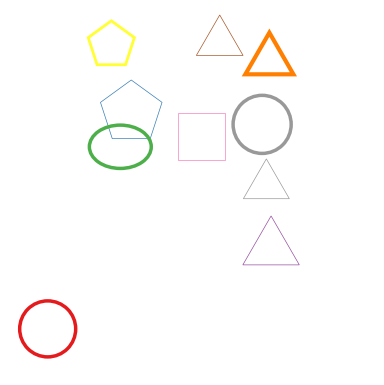[{"shape": "circle", "thickness": 2.5, "radius": 0.36, "center": [0.124, 0.146]}, {"shape": "pentagon", "thickness": 0.5, "radius": 0.42, "center": [0.341, 0.708]}, {"shape": "oval", "thickness": 2.5, "radius": 0.4, "center": [0.313, 0.619]}, {"shape": "triangle", "thickness": 0.5, "radius": 0.42, "center": [0.704, 0.354]}, {"shape": "triangle", "thickness": 3, "radius": 0.36, "center": [0.7, 0.843]}, {"shape": "pentagon", "thickness": 2, "radius": 0.32, "center": [0.289, 0.883]}, {"shape": "triangle", "thickness": 0.5, "radius": 0.35, "center": [0.571, 0.891]}, {"shape": "square", "thickness": 0.5, "radius": 0.3, "center": [0.524, 0.646]}, {"shape": "circle", "thickness": 2.5, "radius": 0.38, "center": [0.681, 0.677]}, {"shape": "triangle", "thickness": 0.5, "radius": 0.34, "center": [0.692, 0.518]}]